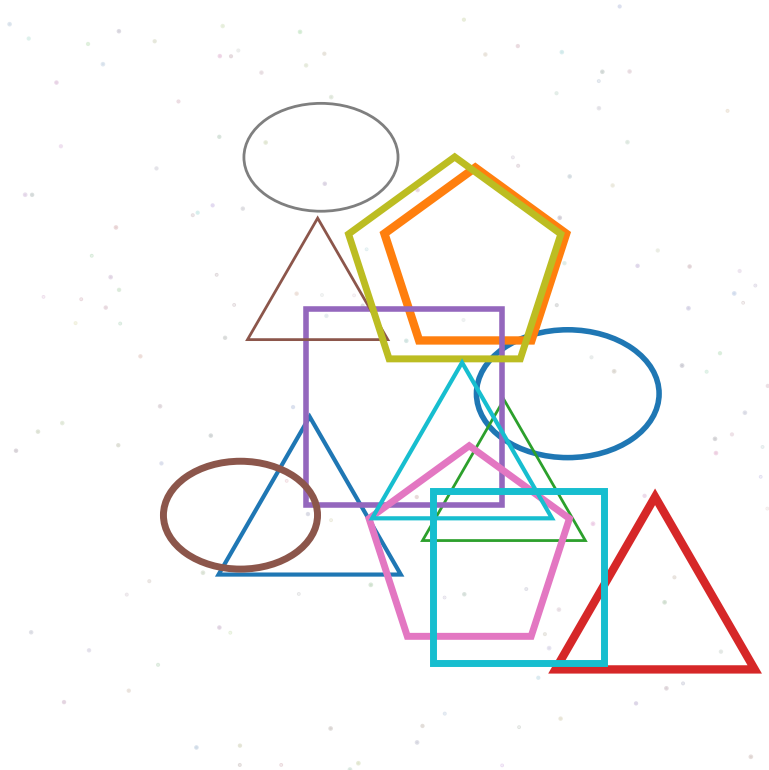[{"shape": "oval", "thickness": 2, "radius": 0.59, "center": [0.737, 0.489]}, {"shape": "triangle", "thickness": 1.5, "radius": 0.68, "center": [0.402, 0.322]}, {"shape": "pentagon", "thickness": 3, "radius": 0.62, "center": [0.617, 0.658]}, {"shape": "triangle", "thickness": 1, "radius": 0.61, "center": [0.654, 0.359]}, {"shape": "triangle", "thickness": 3, "radius": 0.75, "center": [0.851, 0.205]}, {"shape": "square", "thickness": 2, "radius": 0.64, "center": [0.525, 0.471]}, {"shape": "oval", "thickness": 2.5, "radius": 0.5, "center": [0.312, 0.331]}, {"shape": "triangle", "thickness": 1, "radius": 0.53, "center": [0.413, 0.612]}, {"shape": "pentagon", "thickness": 2.5, "radius": 0.68, "center": [0.609, 0.284]}, {"shape": "oval", "thickness": 1, "radius": 0.5, "center": [0.417, 0.796]}, {"shape": "pentagon", "thickness": 2.5, "radius": 0.72, "center": [0.591, 0.651]}, {"shape": "square", "thickness": 2.5, "radius": 0.56, "center": [0.673, 0.251]}, {"shape": "triangle", "thickness": 1.5, "radius": 0.67, "center": [0.6, 0.394]}]